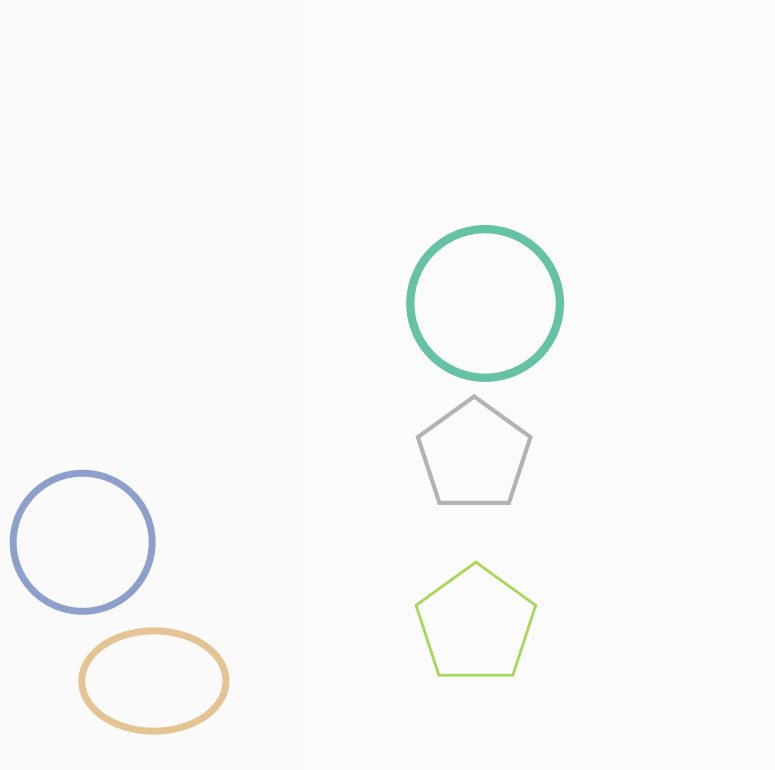[{"shape": "circle", "thickness": 3, "radius": 0.48, "center": [0.626, 0.606]}, {"shape": "circle", "thickness": 2.5, "radius": 0.45, "center": [0.107, 0.296]}, {"shape": "pentagon", "thickness": 1, "radius": 0.41, "center": [0.614, 0.189]}, {"shape": "oval", "thickness": 2.5, "radius": 0.47, "center": [0.199, 0.116]}, {"shape": "pentagon", "thickness": 1.5, "radius": 0.38, "center": [0.612, 0.409]}]